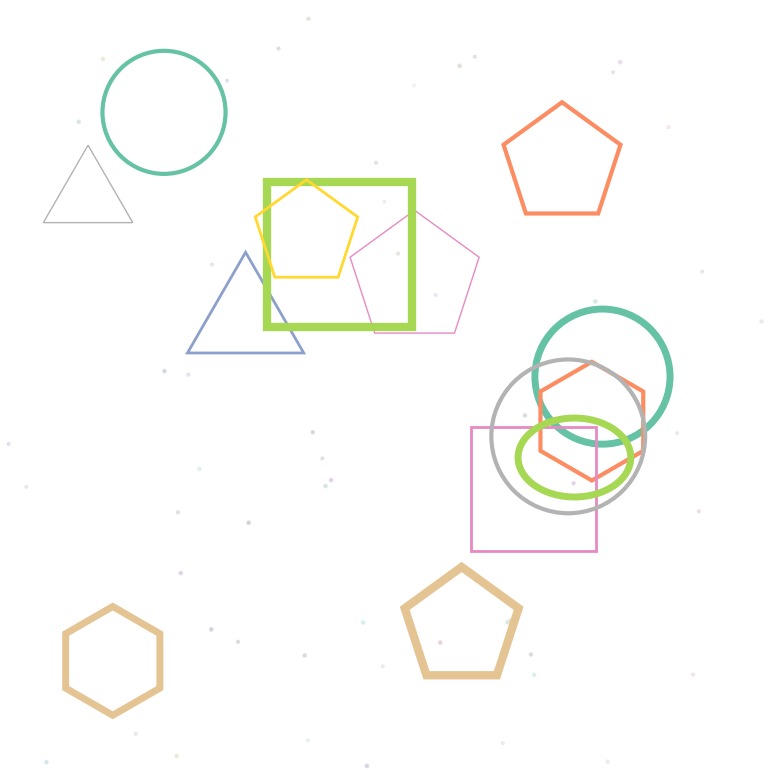[{"shape": "circle", "thickness": 2.5, "radius": 0.44, "center": [0.782, 0.511]}, {"shape": "circle", "thickness": 1.5, "radius": 0.4, "center": [0.213, 0.854]}, {"shape": "pentagon", "thickness": 1.5, "radius": 0.4, "center": [0.73, 0.787]}, {"shape": "hexagon", "thickness": 1.5, "radius": 0.39, "center": [0.769, 0.453]}, {"shape": "triangle", "thickness": 1, "radius": 0.44, "center": [0.319, 0.585]}, {"shape": "square", "thickness": 1, "radius": 0.4, "center": [0.693, 0.365]}, {"shape": "pentagon", "thickness": 0.5, "radius": 0.44, "center": [0.538, 0.639]}, {"shape": "oval", "thickness": 2.5, "radius": 0.37, "center": [0.746, 0.406]}, {"shape": "square", "thickness": 3, "radius": 0.47, "center": [0.441, 0.669]}, {"shape": "pentagon", "thickness": 1, "radius": 0.35, "center": [0.398, 0.697]}, {"shape": "pentagon", "thickness": 3, "radius": 0.39, "center": [0.6, 0.186]}, {"shape": "hexagon", "thickness": 2.5, "radius": 0.35, "center": [0.146, 0.142]}, {"shape": "triangle", "thickness": 0.5, "radius": 0.34, "center": [0.114, 0.744]}, {"shape": "circle", "thickness": 1.5, "radius": 0.5, "center": [0.738, 0.433]}]